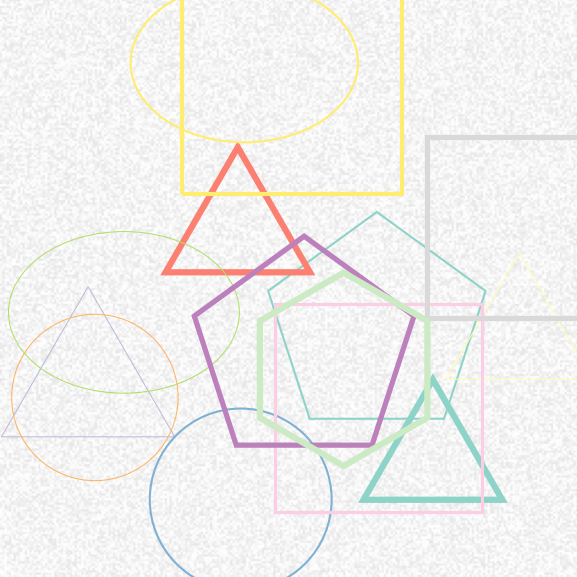[{"shape": "pentagon", "thickness": 1, "radius": 0.99, "center": [0.653, 0.434]}, {"shape": "triangle", "thickness": 3, "radius": 0.69, "center": [0.75, 0.203]}, {"shape": "triangle", "thickness": 0.5, "radius": 0.73, "center": [0.899, 0.415]}, {"shape": "triangle", "thickness": 0.5, "radius": 0.87, "center": [0.153, 0.329]}, {"shape": "triangle", "thickness": 3, "radius": 0.72, "center": [0.412, 0.6]}, {"shape": "circle", "thickness": 1, "radius": 0.79, "center": [0.417, 0.134]}, {"shape": "circle", "thickness": 0.5, "radius": 0.72, "center": [0.164, 0.311]}, {"shape": "oval", "thickness": 0.5, "radius": 1.0, "center": [0.215, 0.458]}, {"shape": "square", "thickness": 1.5, "radius": 0.9, "center": [0.655, 0.293]}, {"shape": "square", "thickness": 2.5, "radius": 0.78, "center": [0.896, 0.606]}, {"shape": "pentagon", "thickness": 2.5, "radius": 1.0, "center": [0.527, 0.39]}, {"shape": "hexagon", "thickness": 3, "radius": 0.84, "center": [0.595, 0.36]}, {"shape": "square", "thickness": 2, "radius": 0.95, "center": [0.506, 0.855]}, {"shape": "oval", "thickness": 1, "radius": 0.98, "center": [0.423, 0.89]}]